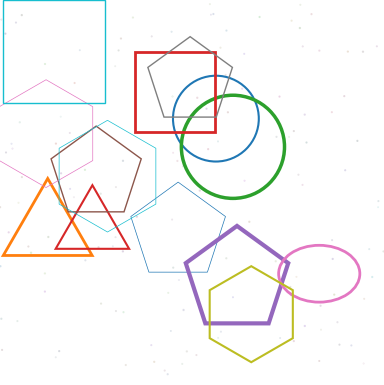[{"shape": "pentagon", "thickness": 0.5, "radius": 0.65, "center": [0.463, 0.398]}, {"shape": "circle", "thickness": 1.5, "radius": 0.56, "center": [0.561, 0.692]}, {"shape": "triangle", "thickness": 2, "radius": 0.67, "center": [0.124, 0.403]}, {"shape": "circle", "thickness": 2.5, "radius": 0.67, "center": [0.605, 0.619]}, {"shape": "triangle", "thickness": 1.5, "radius": 0.55, "center": [0.24, 0.409]}, {"shape": "square", "thickness": 2, "radius": 0.52, "center": [0.455, 0.76]}, {"shape": "pentagon", "thickness": 3, "radius": 0.7, "center": [0.616, 0.273]}, {"shape": "pentagon", "thickness": 1, "radius": 0.62, "center": [0.25, 0.549]}, {"shape": "oval", "thickness": 2, "radius": 0.53, "center": [0.829, 0.289]}, {"shape": "hexagon", "thickness": 0.5, "radius": 0.7, "center": [0.12, 0.653]}, {"shape": "pentagon", "thickness": 1, "radius": 0.58, "center": [0.494, 0.789]}, {"shape": "hexagon", "thickness": 1.5, "radius": 0.62, "center": [0.653, 0.184]}, {"shape": "square", "thickness": 1, "radius": 0.67, "center": [0.14, 0.866]}, {"shape": "hexagon", "thickness": 0.5, "radius": 0.73, "center": [0.279, 0.542]}]